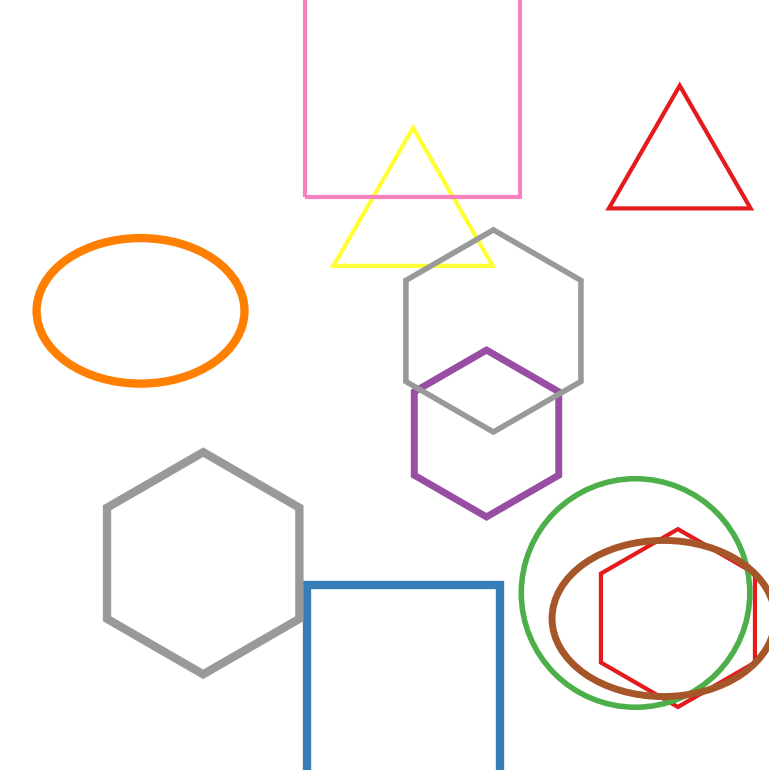[{"shape": "hexagon", "thickness": 1.5, "radius": 0.58, "center": [0.88, 0.197]}, {"shape": "triangle", "thickness": 1.5, "radius": 0.53, "center": [0.883, 0.782]}, {"shape": "square", "thickness": 3, "radius": 0.62, "center": [0.524, 0.116]}, {"shape": "circle", "thickness": 2, "radius": 0.74, "center": [0.825, 0.23]}, {"shape": "hexagon", "thickness": 2.5, "radius": 0.54, "center": [0.632, 0.437]}, {"shape": "oval", "thickness": 3, "radius": 0.67, "center": [0.183, 0.596]}, {"shape": "triangle", "thickness": 1.5, "radius": 0.6, "center": [0.536, 0.715]}, {"shape": "oval", "thickness": 2.5, "radius": 0.72, "center": [0.862, 0.197]}, {"shape": "square", "thickness": 1.5, "radius": 0.7, "center": [0.536, 0.883]}, {"shape": "hexagon", "thickness": 3, "radius": 0.72, "center": [0.264, 0.268]}, {"shape": "hexagon", "thickness": 2, "radius": 0.66, "center": [0.641, 0.57]}]